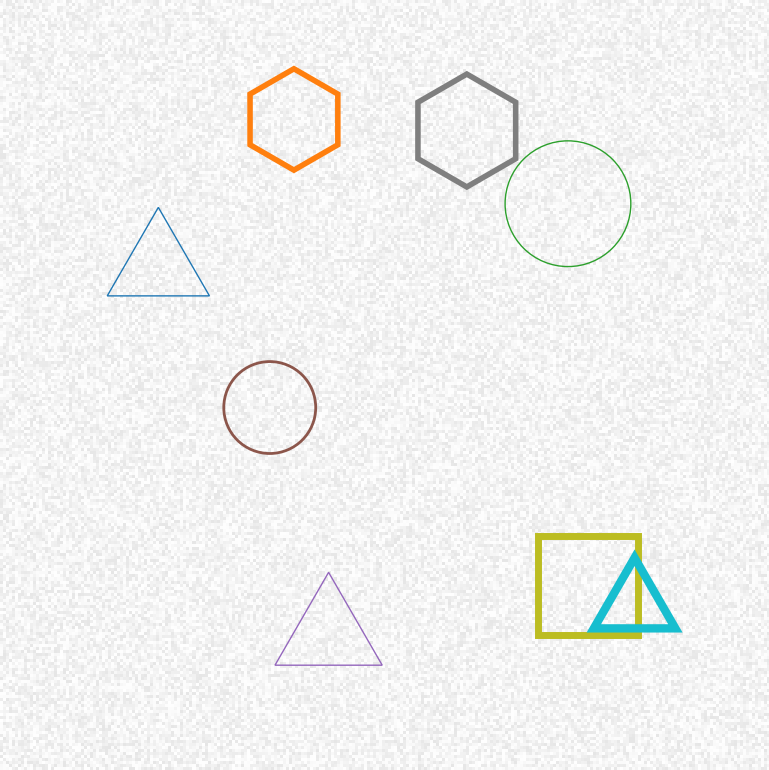[{"shape": "triangle", "thickness": 0.5, "radius": 0.38, "center": [0.206, 0.654]}, {"shape": "hexagon", "thickness": 2, "radius": 0.33, "center": [0.382, 0.845]}, {"shape": "circle", "thickness": 0.5, "radius": 0.41, "center": [0.738, 0.735]}, {"shape": "triangle", "thickness": 0.5, "radius": 0.4, "center": [0.427, 0.176]}, {"shape": "circle", "thickness": 1, "radius": 0.3, "center": [0.35, 0.471]}, {"shape": "hexagon", "thickness": 2, "radius": 0.37, "center": [0.606, 0.831]}, {"shape": "square", "thickness": 2.5, "radius": 0.32, "center": [0.764, 0.24]}, {"shape": "triangle", "thickness": 3, "radius": 0.31, "center": [0.824, 0.215]}]